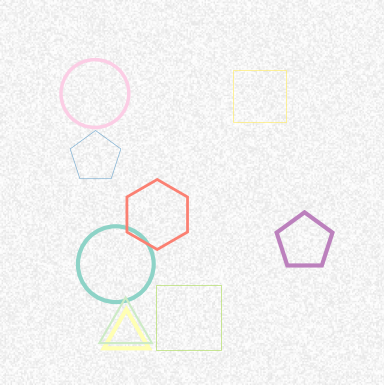[{"shape": "circle", "thickness": 3, "radius": 0.49, "center": [0.301, 0.314]}, {"shape": "triangle", "thickness": 3, "radius": 0.34, "center": [0.328, 0.129]}, {"shape": "hexagon", "thickness": 2, "radius": 0.45, "center": [0.408, 0.443]}, {"shape": "pentagon", "thickness": 0.5, "radius": 0.35, "center": [0.248, 0.592]}, {"shape": "square", "thickness": 0.5, "radius": 0.42, "center": [0.49, 0.175]}, {"shape": "circle", "thickness": 2.5, "radius": 0.44, "center": [0.247, 0.757]}, {"shape": "pentagon", "thickness": 3, "radius": 0.38, "center": [0.791, 0.372]}, {"shape": "triangle", "thickness": 1.5, "radius": 0.39, "center": [0.326, 0.148]}, {"shape": "square", "thickness": 0.5, "radius": 0.34, "center": [0.674, 0.751]}]